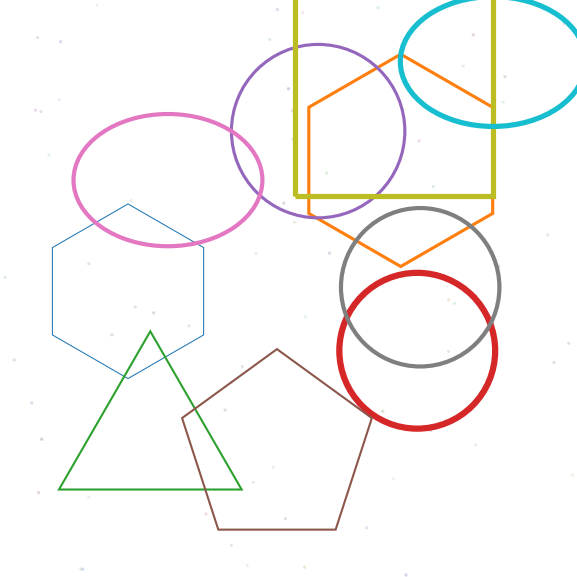[{"shape": "hexagon", "thickness": 0.5, "radius": 0.76, "center": [0.222, 0.495]}, {"shape": "hexagon", "thickness": 1.5, "radius": 0.92, "center": [0.694, 0.721]}, {"shape": "triangle", "thickness": 1, "radius": 0.91, "center": [0.26, 0.243]}, {"shape": "circle", "thickness": 3, "radius": 0.67, "center": [0.723, 0.392]}, {"shape": "circle", "thickness": 1.5, "radius": 0.75, "center": [0.551, 0.772]}, {"shape": "pentagon", "thickness": 1, "radius": 0.86, "center": [0.48, 0.222]}, {"shape": "oval", "thickness": 2, "radius": 0.82, "center": [0.291, 0.687]}, {"shape": "circle", "thickness": 2, "radius": 0.69, "center": [0.728, 0.502]}, {"shape": "square", "thickness": 2.5, "radius": 0.86, "center": [0.683, 0.831]}, {"shape": "oval", "thickness": 2.5, "radius": 0.8, "center": [0.854, 0.893]}]